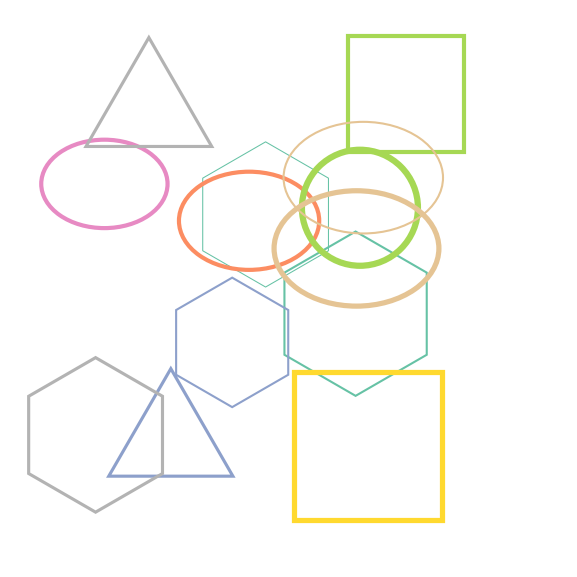[{"shape": "hexagon", "thickness": 1, "radius": 0.71, "center": [0.616, 0.456]}, {"shape": "hexagon", "thickness": 0.5, "radius": 0.63, "center": [0.46, 0.628]}, {"shape": "oval", "thickness": 2, "radius": 0.61, "center": [0.431, 0.617]}, {"shape": "triangle", "thickness": 1.5, "radius": 0.62, "center": [0.296, 0.237]}, {"shape": "hexagon", "thickness": 1, "radius": 0.56, "center": [0.402, 0.406]}, {"shape": "oval", "thickness": 2, "radius": 0.55, "center": [0.181, 0.681]}, {"shape": "square", "thickness": 2, "radius": 0.5, "center": [0.703, 0.837]}, {"shape": "circle", "thickness": 3, "radius": 0.5, "center": [0.623, 0.639]}, {"shape": "square", "thickness": 2.5, "radius": 0.64, "center": [0.637, 0.226]}, {"shape": "oval", "thickness": 1, "radius": 0.69, "center": [0.629, 0.692]}, {"shape": "oval", "thickness": 2.5, "radius": 0.71, "center": [0.617, 0.569]}, {"shape": "hexagon", "thickness": 1.5, "radius": 0.67, "center": [0.166, 0.246]}, {"shape": "triangle", "thickness": 1.5, "radius": 0.63, "center": [0.258, 0.808]}]